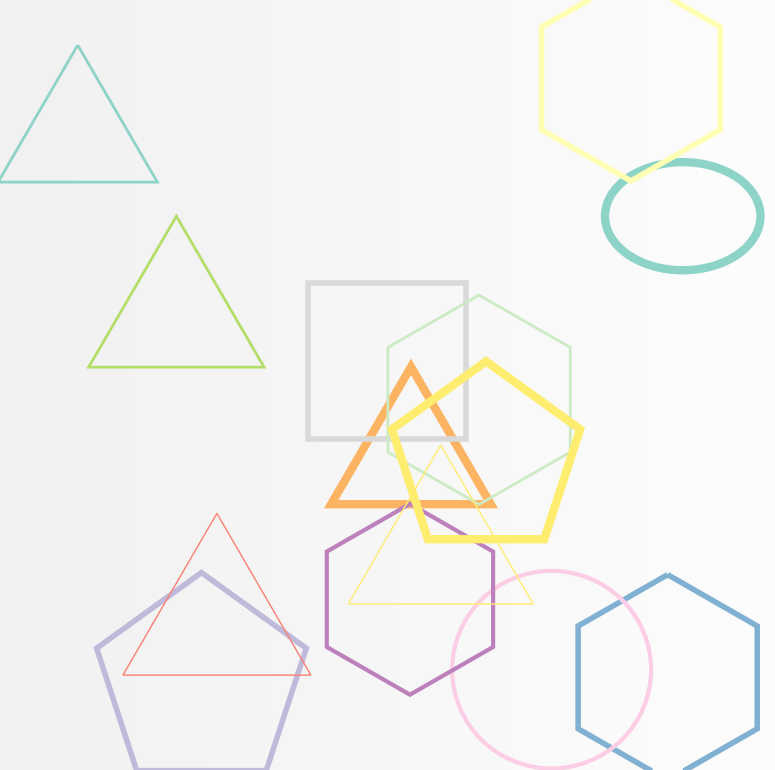[{"shape": "triangle", "thickness": 1, "radius": 0.59, "center": [0.1, 0.823]}, {"shape": "oval", "thickness": 3, "radius": 0.5, "center": [0.881, 0.719]}, {"shape": "hexagon", "thickness": 2, "radius": 0.67, "center": [0.814, 0.898]}, {"shape": "pentagon", "thickness": 2, "radius": 0.71, "center": [0.26, 0.114]}, {"shape": "triangle", "thickness": 0.5, "radius": 0.7, "center": [0.28, 0.193]}, {"shape": "hexagon", "thickness": 2, "radius": 0.67, "center": [0.862, 0.12]}, {"shape": "triangle", "thickness": 3, "radius": 0.59, "center": [0.53, 0.405]}, {"shape": "triangle", "thickness": 1, "radius": 0.65, "center": [0.228, 0.589]}, {"shape": "circle", "thickness": 1.5, "radius": 0.64, "center": [0.712, 0.13]}, {"shape": "square", "thickness": 2, "radius": 0.51, "center": [0.499, 0.531]}, {"shape": "hexagon", "thickness": 1.5, "radius": 0.62, "center": [0.529, 0.222]}, {"shape": "hexagon", "thickness": 1, "radius": 0.68, "center": [0.618, 0.481]}, {"shape": "triangle", "thickness": 0.5, "radius": 0.69, "center": [0.569, 0.285]}, {"shape": "pentagon", "thickness": 3, "radius": 0.64, "center": [0.627, 0.403]}]